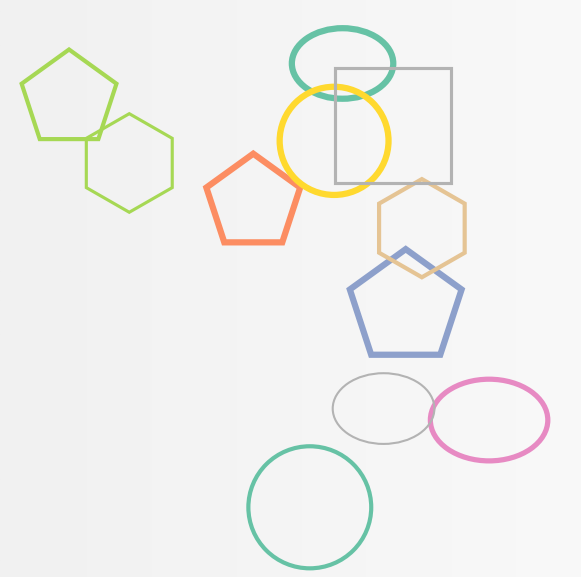[{"shape": "circle", "thickness": 2, "radius": 0.53, "center": [0.533, 0.121]}, {"shape": "oval", "thickness": 3, "radius": 0.44, "center": [0.589, 0.889]}, {"shape": "pentagon", "thickness": 3, "radius": 0.42, "center": [0.436, 0.648]}, {"shape": "pentagon", "thickness": 3, "radius": 0.51, "center": [0.698, 0.467]}, {"shape": "oval", "thickness": 2.5, "radius": 0.51, "center": [0.841, 0.272]}, {"shape": "hexagon", "thickness": 1.5, "radius": 0.43, "center": [0.222, 0.717]}, {"shape": "pentagon", "thickness": 2, "radius": 0.43, "center": [0.119, 0.828]}, {"shape": "circle", "thickness": 3, "radius": 0.47, "center": [0.575, 0.755]}, {"shape": "hexagon", "thickness": 2, "radius": 0.43, "center": [0.726, 0.604]}, {"shape": "square", "thickness": 1.5, "radius": 0.5, "center": [0.676, 0.782]}, {"shape": "oval", "thickness": 1, "radius": 0.44, "center": [0.66, 0.292]}]